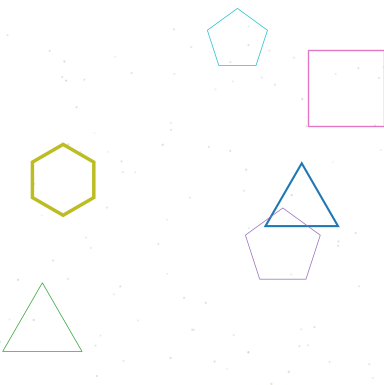[{"shape": "triangle", "thickness": 1.5, "radius": 0.54, "center": [0.784, 0.467]}, {"shape": "triangle", "thickness": 0.5, "radius": 0.6, "center": [0.11, 0.146]}, {"shape": "pentagon", "thickness": 0.5, "radius": 0.51, "center": [0.735, 0.358]}, {"shape": "square", "thickness": 1, "radius": 0.49, "center": [0.899, 0.772]}, {"shape": "hexagon", "thickness": 2.5, "radius": 0.46, "center": [0.164, 0.533]}, {"shape": "pentagon", "thickness": 0.5, "radius": 0.41, "center": [0.617, 0.896]}]